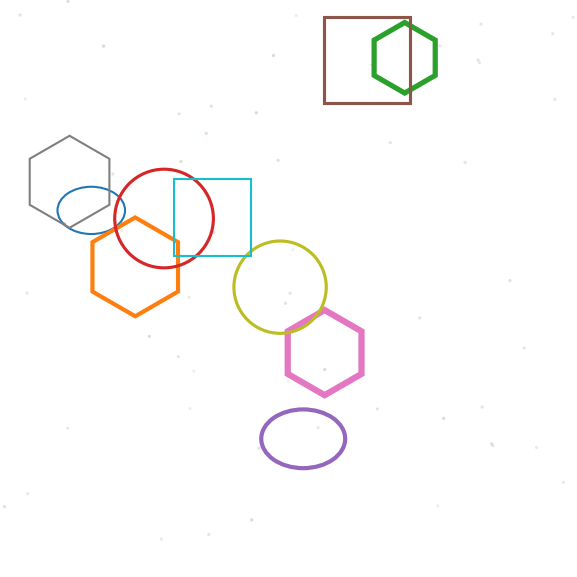[{"shape": "oval", "thickness": 1, "radius": 0.29, "center": [0.158, 0.635]}, {"shape": "hexagon", "thickness": 2, "radius": 0.43, "center": [0.234, 0.537]}, {"shape": "hexagon", "thickness": 2.5, "radius": 0.31, "center": [0.701, 0.899]}, {"shape": "circle", "thickness": 1.5, "radius": 0.43, "center": [0.284, 0.621]}, {"shape": "oval", "thickness": 2, "radius": 0.36, "center": [0.525, 0.239]}, {"shape": "square", "thickness": 1.5, "radius": 0.37, "center": [0.635, 0.895]}, {"shape": "hexagon", "thickness": 3, "radius": 0.37, "center": [0.562, 0.389]}, {"shape": "hexagon", "thickness": 1, "radius": 0.4, "center": [0.12, 0.684]}, {"shape": "circle", "thickness": 1.5, "radius": 0.4, "center": [0.485, 0.502]}, {"shape": "square", "thickness": 1, "radius": 0.33, "center": [0.367, 0.623]}]